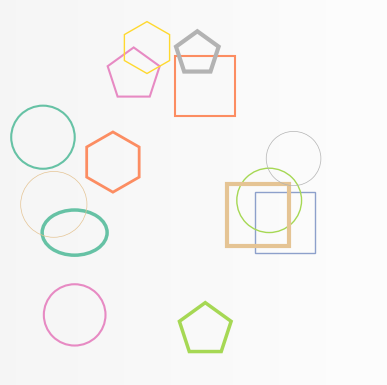[{"shape": "circle", "thickness": 1.5, "radius": 0.41, "center": [0.111, 0.644]}, {"shape": "oval", "thickness": 2.5, "radius": 0.42, "center": [0.193, 0.396]}, {"shape": "hexagon", "thickness": 2, "radius": 0.39, "center": [0.291, 0.579]}, {"shape": "square", "thickness": 1.5, "radius": 0.39, "center": [0.529, 0.777]}, {"shape": "square", "thickness": 1, "radius": 0.39, "center": [0.735, 0.422]}, {"shape": "pentagon", "thickness": 1.5, "radius": 0.35, "center": [0.345, 0.806]}, {"shape": "circle", "thickness": 1.5, "radius": 0.4, "center": [0.193, 0.182]}, {"shape": "pentagon", "thickness": 2.5, "radius": 0.35, "center": [0.53, 0.144]}, {"shape": "circle", "thickness": 1, "radius": 0.42, "center": [0.695, 0.48]}, {"shape": "hexagon", "thickness": 1, "radius": 0.34, "center": [0.379, 0.876]}, {"shape": "square", "thickness": 3, "radius": 0.4, "center": [0.665, 0.442]}, {"shape": "circle", "thickness": 0.5, "radius": 0.43, "center": [0.139, 0.469]}, {"shape": "pentagon", "thickness": 3, "radius": 0.29, "center": [0.509, 0.861]}, {"shape": "circle", "thickness": 0.5, "radius": 0.35, "center": [0.758, 0.588]}]